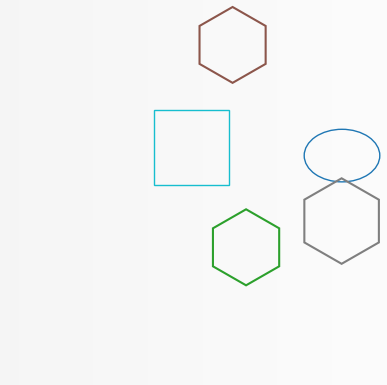[{"shape": "oval", "thickness": 1, "radius": 0.49, "center": [0.883, 0.596]}, {"shape": "hexagon", "thickness": 1.5, "radius": 0.49, "center": [0.635, 0.358]}, {"shape": "hexagon", "thickness": 1.5, "radius": 0.49, "center": [0.6, 0.883]}, {"shape": "hexagon", "thickness": 1.5, "radius": 0.56, "center": [0.882, 0.426]}, {"shape": "square", "thickness": 1, "radius": 0.48, "center": [0.493, 0.617]}]